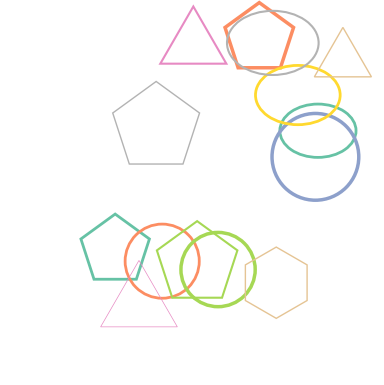[{"shape": "pentagon", "thickness": 2, "radius": 0.47, "center": [0.299, 0.35]}, {"shape": "oval", "thickness": 2, "radius": 0.49, "center": [0.826, 0.66]}, {"shape": "circle", "thickness": 2, "radius": 0.48, "center": [0.421, 0.322]}, {"shape": "pentagon", "thickness": 2.5, "radius": 0.47, "center": [0.673, 0.9]}, {"shape": "circle", "thickness": 2.5, "radius": 0.56, "center": [0.819, 0.593]}, {"shape": "triangle", "thickness": 0.5, "radius": 0.58, "center": [0.361, 0.209]}, {"shape": "triangle", "thickness": 1.5, "radius": 0.5, "center": [0.502, 0.884]}, {"shape": "circle", "thickness": 2.5, "radius": 0.48, "center": [0.566, 0.3]}, {"shape": "pentagon", "thickness": 1.5, "radius": 0.55, "center": [0.512, 0.316]}, {"shape": "oval", "thickness": 2, "radius": 0.55, "center": [0.774, 0.753]}, {"shape": "triangle", "thickness": 1, "radius": 0.43, "center": [0.891, 0.843]}, {"shape": "hexagon", "thickness": 1, "radius": 0.46, "center": [0.718, 0.266]}, {"shape": "pentagon", "thickness": 1, "radius": 0.59, "center": [0.406, 0.67]}, {"shape": "oval", "thickness": 1.5, "radius": 0.59, "center": [0.709, 0.889]}]